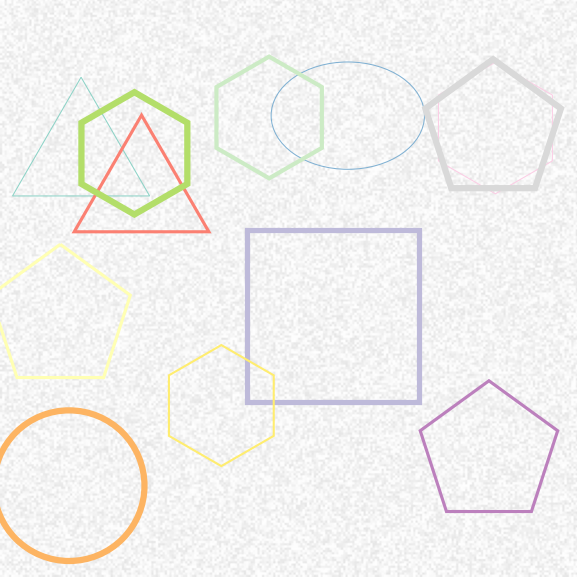[{"shape": "triangle", "thickness": 0.5, "radius": 0.69, "center": [0.14, 0.728]}, {"shape": "pentagon", "thickness": 1.5, "radius": 0.64, "center": [0.104, 0.449]}, {"shape": "square", "thickness": 2.5, "radius": 0.74, "center": [0.577, 0.452]}, {"shape": "triangle", "thickness": 1.5, "radius": 0.67, "center": [0.245, 0.665]}, {"shape": "oval", "thickness": 0.5, "radius": 0.66, "center": [0.602, 0.799]}, {"shape": "circle", "thickness": 3, "radius": 0.65, "center": [0.12, 0.158]}, {"shape": "hexagon", "thickness": 3, "radius": 0.53, "center": [0.233, 0.734]}, {"shape": "hexagon", "thickness": 0.5, "radius": 0.57, "center": [0.858, 0.777]}, {"shape": "pentagon", "thickness": 3, "radius": 0.62, "center": [0.854, 0.773]}, {"shape": "pentagon", "thickness": 1.5, "radius": 0.63, "center": [0.847, 0.215]}, {"shape": "hexagon", "thickness": 2, "radius": 0.53, "center": [0.466, 0.796]}, {"shape": "hexagon", "thickness": 1, "radius": 0.52, "center": [0.383, 0.297]}]